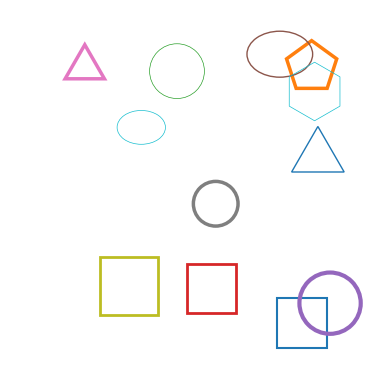[{"shape": "triangle", "thickness": 1, "radius": 0.39, "center": [0.826, 0.593]}, {"shape": "square", "thickness": 1.5, "radius": 0.32, "center": [0.785, 0.161]}, {"shape": "pentagon", "thickness": 2.5, "radius": 0.34, "center": [0.809, 0.826]}, {"shape": "circle", "thickness": 0.5, "radius": 0.36, "center": [0.46, 0.815]}, {"shape": "square", "thickness": 2, "radius": 0.32, "center": [0.549, 0.251]}, {"shape": "circle", "thickness": 3, "radius": 0.4, "center": [0.857, 0.213]}, {"shape": "oval", "thickness": 1, "radius": 0.43, "center": [0.727, 0.859]}, {"shape": "triangle", "thickness": 2.5, "radius": 0.29, "center": [0.22, 0.825]}, {"shape": "circle", "thickness": 2.5, "radius": 0.29, "center": [0.56, 0.471]}, {"shape": "square", "thickness": 2, "radius": 0.38, "center": [0.336, 0.258]}, {"shape": "hexagon", "thickness": 0.5, "radius": 0.38, "center": [0.817, 0.762]}, {"shape": "oval", "thickness": 0.5, "radius": 0.31, "center": [0.367, 0.669]}]